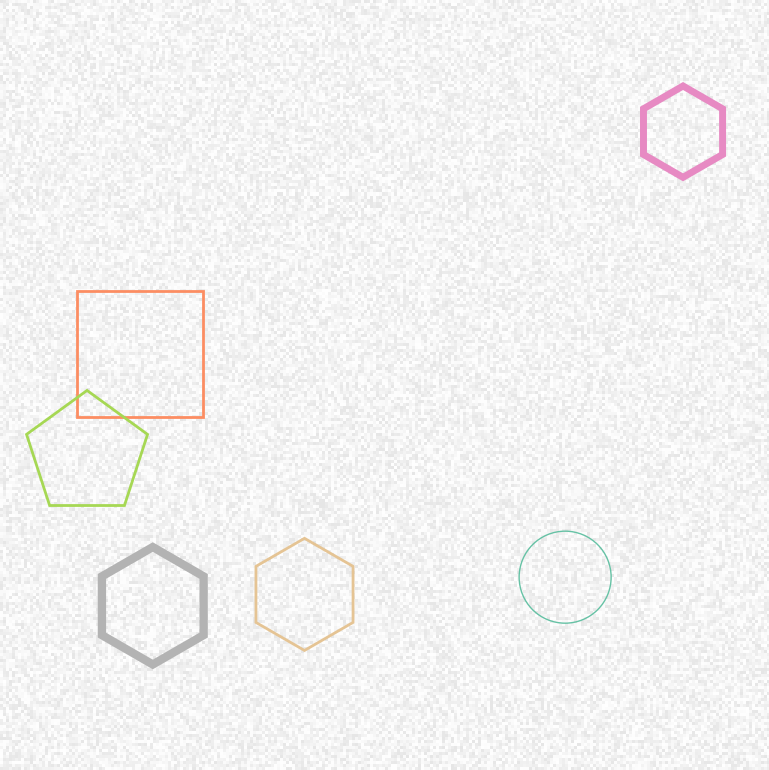[{"shape": "circle", "thickness": 0.5, "radius": 0.3, "center": [0.734, 0.25]}, {"shape": "square", "thickness": 1, "radius": 0.41, "center": [0.182, 0.54]}, {"shape": "hexagon", "thickness": 2.5, "radius": 0.3, "center": [0.887, 0.829]}, {"shape": "pentagon", "thickness": 1, "radius": 0.41, "center": [0.113, 0.41]}, {"shape": "hexagon", "thickness": 1, "radius": 0.36, "center": [0.395, 0.228]}, {"shape": "hexagon", "thickness": 3, "radius": 0.38, "center": [0.198, 0.213]}]